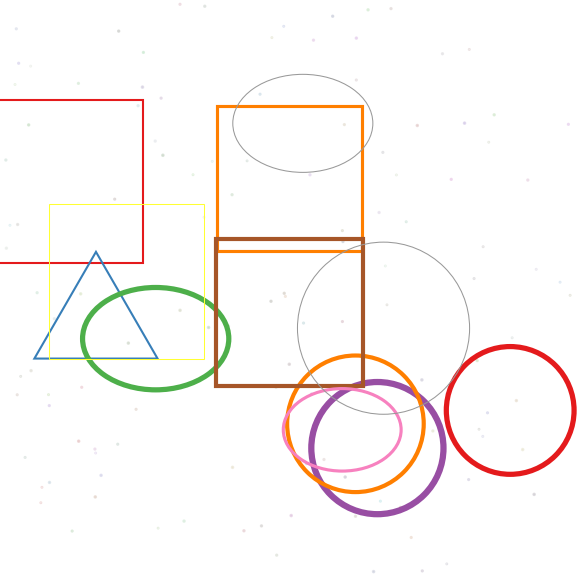[{"shape": "circle", "thickness": 2.5, "radius": 0.55, "center": [0.883, 0.288]}, {"shape": "square", "thickness": 1, "radius": 0.71, "center": [0.106, 0.685]}, {"shape": "triangle", "thickness": 1, "radius": 0.62, "center": [0.166, 0.44]}, {"shape": "oval", "thickness": 2.5, "radius": 0.63, "center": [0.27, 0.413]}, {"shape": "circle", "thickness": 3, "radius": 0.57, "center": [0.654, 0.223]}, {"shape": "square", "thickness": 1.5, "radius": 0.63, "center": [0.501, 0.691]}, {"shape": "circle", "thickness": 2, "radius": 0.59, "center": [0.615, 0.265]}, {"shape": "square", "thickness": 0.5, "radius": 0.67, "center": [0.219, 0.511]}, {"shape": "square", "thickness": 2, "radius": 0.64, "center": [0.501, 0.457]}, {"shape": "oval", "thickness": 1.5, "radius": 0.51, "center": [0.593, 0.255]}, {"shape": "oval", "thickness": 0.5, "radius": 0.61, "center": [0.524, 0.786]}, {"shape": "circle", "thickness": 0.5, "radius": 0.75, "center": [0.664, 0.431]}]